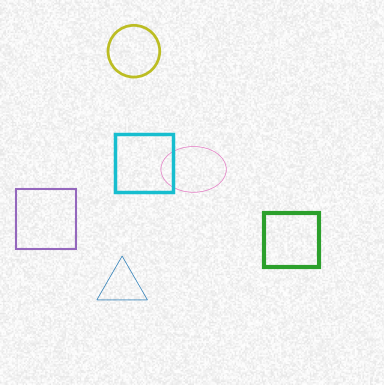[{"shape": "triangle", "thickness": 0.5, "radius": 0.38, "center": [0.317, 0.259]}, {"shape": "square", "thickness": 3, "radius": 0.35, "center": [0.757, 0.377]}, {"shape": "square", "thickness": 1.5, "radius": 0.39, "center": [0.12, 0.43]}, {"shape": "oval", "thickness": 0.5, "radius": 0.42, "center": [0.503, 0.56]}, {"shape": "circle", "thickness": 2, "radius": 0.34, "center": [0.348, 0.867]}, {"shape": "square", "thickness": 2.5, "radius": 0.38, "center": [0.374, 0.576]}]